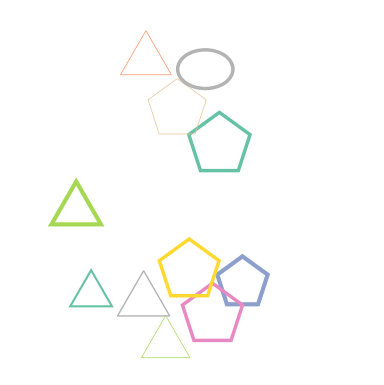[{"shape": "pentagon", "thickness": 2.5, "radius": 0.42, "center": [0.57, 0.624]}, {"shape": "triangle", "thickness": 1.5, "radius": 0.31, "center": [0.237, 0.236]}, {"shape": "triangle", "thickness": 0.5, "radius": 0.38, "center": [0.379, 0.844]}, {"shape": "pentagon", "thickness": 3, "radius": 0.34, "center": [0.63, 0.265]}, {"shape": "pentagon", "thickness": 2.5, "radius": 0.41, "center": [0.552, 0.182]}, {"shape": "triangle", "thickness": 0.5, "radius": 0.36, "center": [0.43, 0.107]}, {"shape": "triangle", "thickness": 3, "radius": 0.37, "center": [0.198, 0.454]}, {"shape": "pentagon", "thickness": 2.5, "radius": 0.41, "center": [0.491, 0.298]}, {"shape": "pentagon", "thickness": 0.5, "radius": 0.4, "center": [0.46, 0.716]}, {"shape": "triangle", "thickness": 1, "radius": 0.39, "center": [0.373, 0.218]}, {"shape": "oval", "thickness": 2.5, "radius": 0.36, "center": [0.533, 0.82]}]